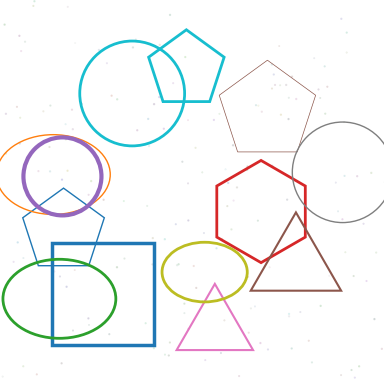[{"shape": "pentagon", "thickness": 1, "radius": 0.56, "center": [0.165, 0.4]}, {"shape": "square", "thickness": 2.5, "radius": 0.66, "center": [0.267, 0.237]}, {"shape": "oval", "thickness": 1, "radius": 0.74, "center": [0.138, 0.547]}, {"shape": "oval", "thickness": 2, "radius": 0.73, "center": [0.154, 0.224]}, {"shape": "hexagon", "thickness": 2, "radius": 0.66, "center": [0.678, 0.451]}, {"shape": "circle", "thickness": 3, "radius": 0.51, "center": [0.162, 0.542]}, {"shape": "pentagon", "thickness": 0.5, "radius": 0.66, "center": [0.695, 0.712]}, {"shape": "triangle", "thickness": 1.5, "radius": 0.68, "center": [0.769, 0.313]}, {"shape": "triangle", "thickness": 1.5, "radius": 0.57, "center": [0.558, 0.148]}, {"shape": "circle", "thickness": 1, "radius": 0.65, "center": [0.89, 0.552]}, {"shape": "oval", "thickness": 2, "radius": 0.55, "center": [0.532, 0.293]}, {"shape": "circle", "thickness": 2, "radius": 0.68, "center": [0.343, 0.757]}, {"shape": "pentagon", "thickness": 2, "radius": 0.52, "center": [0.484, 0.82]}]